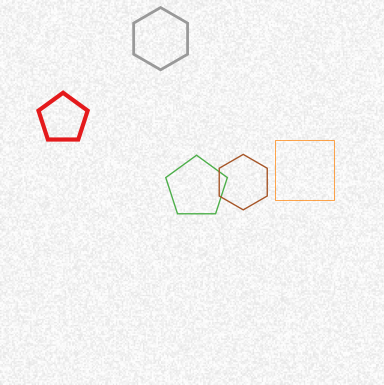[{"shape": "pentagon", "thickness": 3, "radius": 0.34, "center": [0.164, 0.692]}, {"shape": "pentagon", "thickness": 1, "radius": 0.42, "center": [0.511, 0.513]}, {"shape": "square", "thickness": 0.5, "radius": 0.39, "center": [0.791, 0.559]}, {"shape": "hexagon", "thickness": 1, "radius": 0.36, "center": [0.632, 0.527]}, {"shape": "hexagon", "thickness": 2, "radius": 0.4, "center": [0.417, 0.9]}]